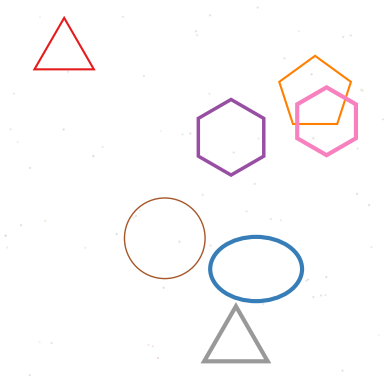[{"shape": "triangle", "thickness": 1.5, "radius": 0.45, "center": [0.167, 0.864]}, {"shape": "oval", "thickness": 3, "radius": 0.6, "center": [0.665, 0.301]}, {"shape": "hexagon", "thickness": 2.5, "radius": 0.49, "center": [0.6, 0.643]}, {"shape": "pentagon", "thickness": 1.5, "radius": 0.49, "center": [0.818, 0.757]}, {"shape": "circle", "thickness": 1, "radius": 0.52, "center": [0.428, 0.381]}, {"shape": "hexagon", "thickness": 3, "radius": 0.44, "center": [0.848, 0.685]}, {"shape": "triangle", "thickness": 3, "radius": 0.48, "center": [0.613, 0.109]}]